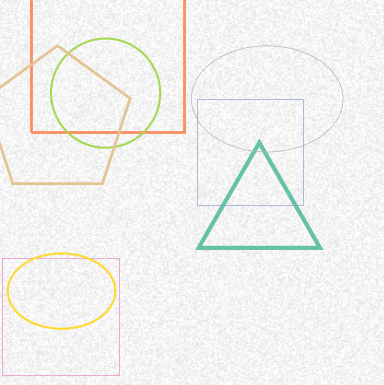[{"shape": "triangle", "thickness": 3, "radius": 0.91, "center": [0.674, 0.447]}, {"shape": "square", "thickness": 2, "radius": 0.99, "center": [0.279, 0.854]}, {"shape": "square", "thickness": 0.5, "radius": 0.69, "center": [0.65, 0.605]}, {"shape": "square", "thickness": 0.5, "radius": 0.76, "center": [0.158, 0.178]}, {"shape": "circle", "thickness": 1.5, "radius": 0.71, "center": [0.274, 0.758]}, {"shape": "oval", "thickness": 1.5, "radius": 0.7, "center": [0.16, 0.244]}, {"shape": "pentagon", "thickness": 2, "radius": 0.99, "center": [0.15, 0.683]}, {"shape": "oval", "thickness": 0.5, "radius": 0.99, "center": [0.694, 0.743]}]